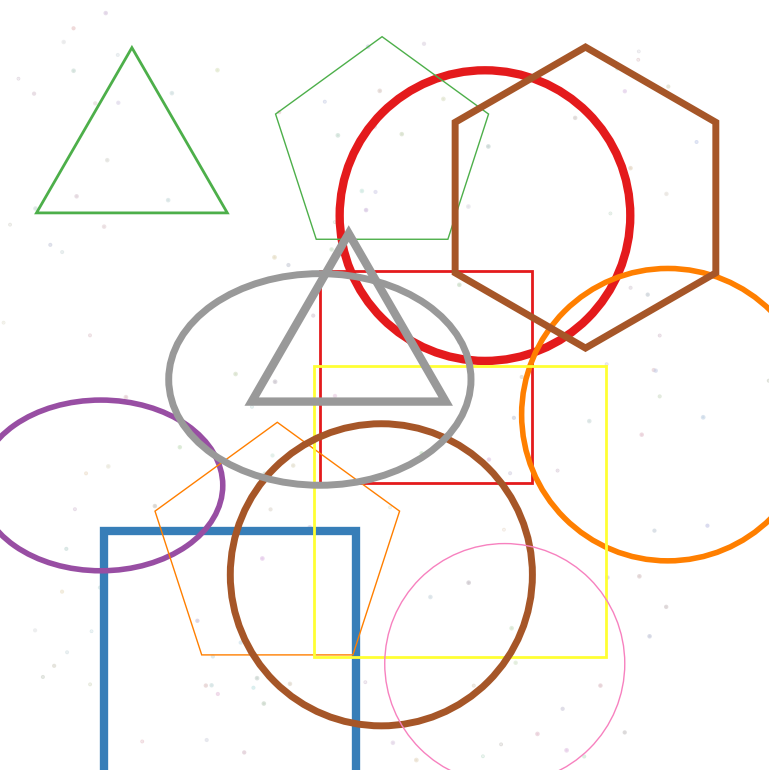[{"shape": "circle", "thickness": 3, "radius": 0.94, "center": [0.63, 0.72]}, {"shape": "square", "thickness": 1, "radius": 0.69, "center": [0.554, 0.51]}, {"shape": "square", "thickness": 3, "radius": 0.82, "center": [0.299, 0.147]}, {"shape": "triangle", "thickness": 1, "radius": 0.72, "center": [0.171, 0.795]}, {"shape": "pentagon", "thickness": 0.5, "radius": 0.73, "center": [0.496, 0.807]}, {"shape": "oval", "thickness": 2, "radius": 0.79, "center": [0.131, 0.37]}, {"shape": "pentagon", "thickness": 0.5, "radius": 0.83, "center": [0.36, 0.285]}, {"shape": "circle", "thickness": 2, "radius": 0.95, "center": [0.867, 0.461]}, {"shape": "square", "thickness": 1, "radius": 0.95, "center": [0.597, 0.336]}, {"shape": "hexagon", "thickness": 2.5, "radius": 0.98, "center": [0.76, 0.743]}, {"shape": "circle", "thickness": 2.5, "radius": 0.98, "center": [0.495, 0.254]}, {"shape": "circle", "thickness": 0.5, "radius": 0.78, "center": [0.656, 0.138]}, {"shape": "oval", "thickness": 2.5, "radius": 0.98, "center": [0.415, 0.507]}, {"shape": "triangle", "thickness": 3, "radius": 0.73, "center": [0.453, 0.551]}]